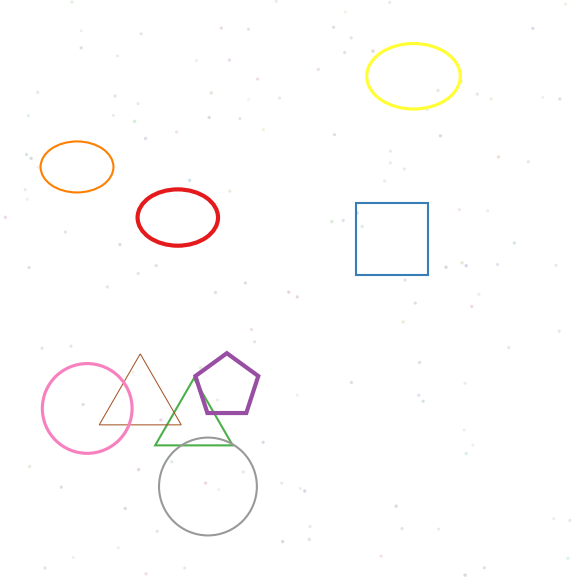[{"shape": "oval", "thickness": 2, "radius": 0.35, "center": [0.308, 0.622]}, {"shape": "square", "thickness": 1, "radius": 0.31, "center": [0.679, 0.586]}, {"shape": "triangle", "thickness": 1, "radius": 0.39, "center": [0.336, 0.267]}, {"shape": "pentagon", "thickness": 2, "radius": 0.29, "center": [0.393, 0.33]}, {"shape": "oval", "thickness": 1, "radius": 0.32, "center": [0.133, 0.71]}, {"shape": "oval", "thickness": 1.5, "radius": 0.4, "center": [0.716, 0.867]}, {"shape": "triangle", "thickness": 0.5, "radius": 0.41, "center": [0.243, 0.304]}, {"shape": "circle", "thickness": 1.5, "radius": 0.39, "center": [0.151, 0.292]}, {"shape": "circle", "thickness": 1, "radius": 0.42, "center": [0.36, 0.157]}]